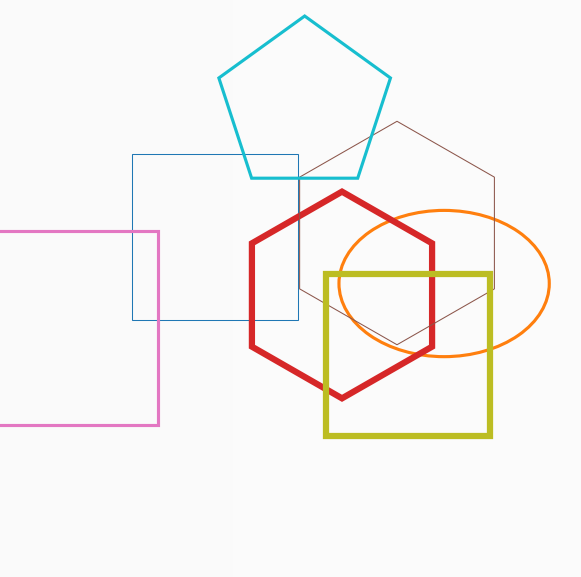[{"shape": "square", "thickness": 0.5, "radius": 0.72, "center": [0.37, 0.589]}, {"shape": "oval", "thickness": 1.5, "radius": 0.9, "center": [0.764, 0.508]}, {"shape": "hexagon", "thickness": 3, "radius": 0.89, "center": [0.588, 0.488]}, {"shape": "hexagon", "thickness": 0.5, "radius": 0.97, "center": [0.683, 0.596]}, {"shape": "square", "thickness": 1.5, "radius": 0.84, "center": [0.104, 0.431]}, {"shape": "square", "thickness": 3, "radius": 0.7, "center": [0.702, 0.385]}, {"shape": "pentagon", "thickness": 1.5, "radius": 0.78, "center": [0.524, 0.816]}]